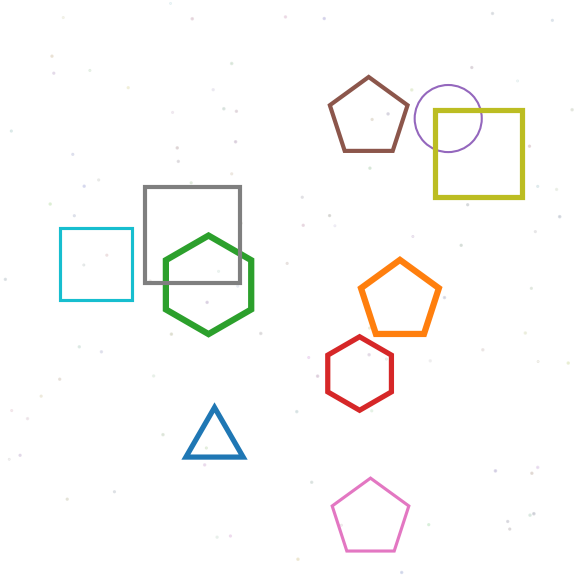[{"shape": "triangle", "thickness": 2.5, "radius": 0.29, "center": [0.371, 0.236]}, {"shape": "pentagon", "thickness": 3, "radius": 0.35, "center": [0.693, 0.478]}, {"shape": "hexagon", "thickness": 3, "radius": 0.43, "center": [0.361, 0.506]}, {"shape": "hexagon", "thickness": 2.5, "radius": 0.32, "center": [0.623, 0.352]}, {"shape": "circle", "thickness": 1, "radius": 0.29, "center": [0.776, 0.794]}, {"shape": "pentagon", "thickness": 2, "radius": 0.35, "center": [0.638, 0.795]}, {"shape": "pentagon", "thickness": 1.5, "radius": 0.35, "center": [0.642, 0.101]}, {"shape": "square", "thickness": 2, "radius": 0.41, "center": [0.333, 0.592]}, {"shape": "square", "thickness": 2.5, "radius": 0.38, "center": [0.829, 0.733]}, {"shape": "square", "thickness": 1.5, "radius": 0.31, "center": [0.166, 0.542]}]